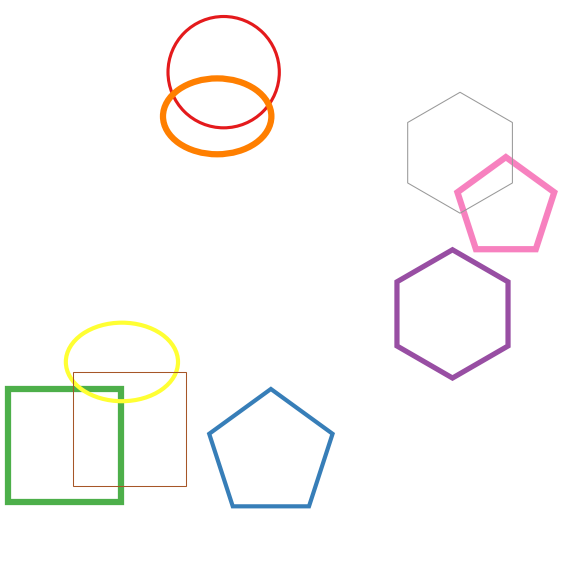[{"shape": "circle", "thickness": 1.5, "radius": 0.48, "center": [0.387, 0.874]}, {"shape": "pentagon", "thickness": 2, "radius": 0.56, "center": [0.469, 0.213]}, {"shape": "square", "thickness": 3, "radius": 0.49, "center": [0.112, 0.228]}, {"shape": "hexagon", "thickness": 2.5, "radius": 0.56, "center": [0.784, 0.456]}, {"shape": "oval", "thickness": 3, "radius": 0.47, "center": [0.376, 0.798]}, {"shape": "oval", "thickness": 2, "radius": 0.49, "center": [0.211, 0.372]}, {"shape": "square", "thickness": 0.5, "radius": 0.49, "center": [0.224, 0.256]}, {"shape": "pentagon", "thickness": 3, "radius": 0.44, "center": [0.876, 0.639]}, {"shape": "hexagon", "thickness": 0.5, "radius": 0.52, "center": [0.797, 0.735]}]